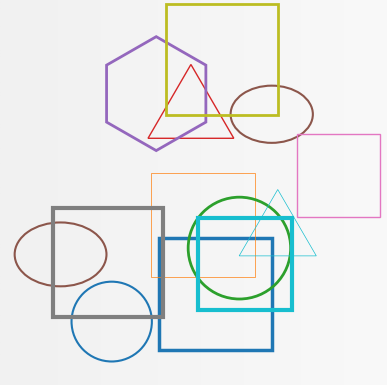[{"shape": "square", "thickness": 2.5, "radius": 0.73, "center": [0.556, 0.237]}, {"shape": "circle", "thickness": 1.5, "radius": 0.52, "center": [0.288, 0.165]}, {"shape": "square", "thickness": 0.5, "radius": 0.67, "center": [0.524, 0.415]}, {"shape": "circle", "thickness": 2, "radius": 0.66, "center": [0.618, 0.356]}, {"shape": "triangle", "thickness": 1, "radius": 0.64, "center": [0.493, 0.705]}, {"shape": "hexagon", "thickness": 2, "radius": 0.74, "center": [0.403, 0.757]}, {"shape": "oval", "thickness": 1.5, "radius": 0.59, "center": [0.156, 0.339]}, {"shape": "oval", "thickness": 1.5, "radius": 0.53, "center": [0.701, 0.703]}, {"shape": "square", "thickness": 1, "radius": 0.54, "center": [0.874, 0.544]}, {"shape": "square", "thickness": 3, "radius": 0.71, "center": [0.279, 0.318]}, {"shape": "square", "thickness": 2, "radius": 0.72, "center": [0.573, 0.846]}, {"shape": "square", "thickness": 3, "radius": 0.6, "center": [0.632, 0.314]}, {"shape": "triangle", "thickness": 0.5, "radius": 0.57, "center": [0.717, 0.393]}]